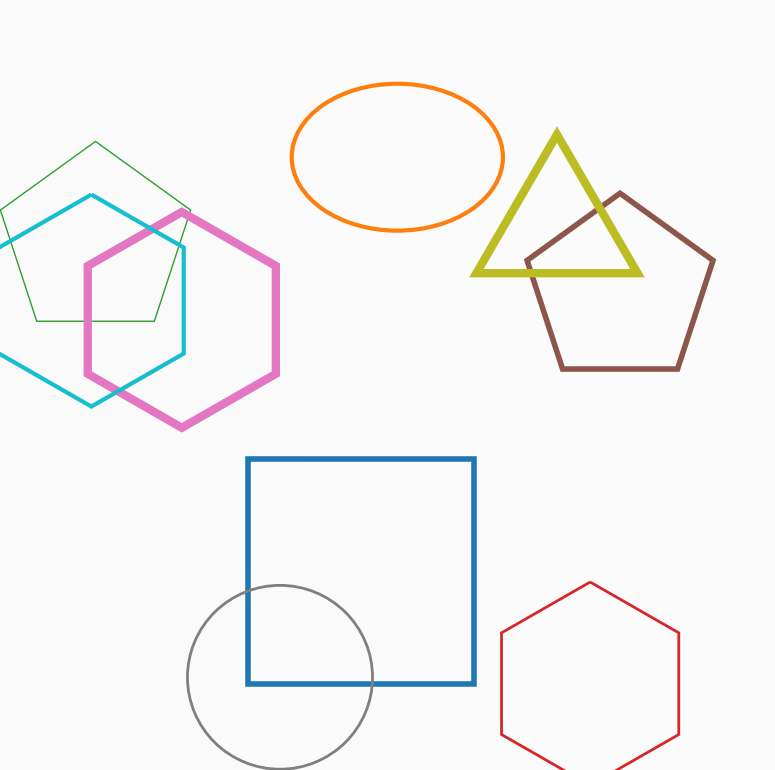[{"shape": "square", "thickness": 2, "radius": 0.73, "center": [0.466, 0.258]}, {"shape": "oval", "thickness": 1.5, "radius": 0.68, "center": [0.513, 0.796]}, {"shape": "pentagon", "thickness": 0.5, "radius": 0.65, "center": [0.123, 0.687]}, {"shape": "hexagon", "thickness": 1, "radius": 0.66, "center": [0.761, 0.112]}, {"shape": "pentagon", "thickness": 2, "radius": 0.63, "center": [0.8, 0.623]}, {"shape": "hexagon", "thickness": 3, "radius": 0.7, "center": [0.235, 0.585]}, {"shape": "circle", "thickness": 1, "radius": 0.6, "center": [0.361, 0.12]}, {"shape": "triangle", "thickness": 3, "radius": 0.6, "center": [0.719, 0.705]}, {"shape": "hexagon", "thickness": 1.5, "radius": 0.69, "center": [0.118, 0.61]}]